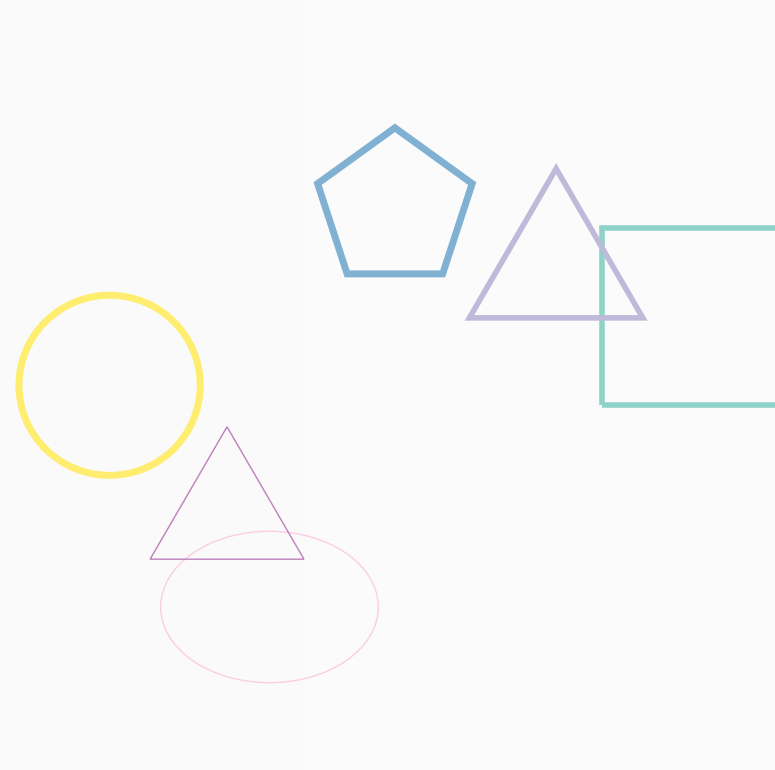[{"shape": "square", "thickness": 2, "radius": 0.58, "center": [0.892, 0.589]}, {"shape": "triangle", "thickness": 2, "radius": 0.65, "center": [0.718, 0.652]}, {"shape": "pentagon", "thickness": 2.5, "radius": 0.52, "center": [0.51, 0.729]}, {"shape": "oval", "thickness": 0.5, "radius": 0.7, "center": [0.348, 0.212]}, {"shape": "triangle", "thickness": 0.5, "radius": 0.57, "center": [0.293, 0.331]}, {"shape": "circle", "thickness": 2.5, "radius": 0.58, "center": [0.141, 0.5]}]